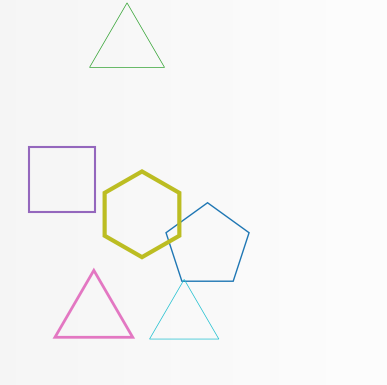[{"shape": "pentagon", "thickness": 1, "radius": 0.56, "center": [0.536, 0.361]}, {"shape": "triangle", "thickness": 0.5, "radius": 0.56, "center": [0.328, 0.881]}, {"shape": "square", "thickness": 1.5, "radius": 0.42, "center": [0.16, 0.533]}, {"shape": "triangle", "thickness": 2, "radius": 0.58, "center": [0.242, 0.182]}, {"shape": "hexagon", "thickness": 3, "radius": 0.56, "center": [0.366, 0.443]}, {"shape": "triangle", "thickness": 0.5, "radius": 0.52, "center": [0.475, 0.171]}]